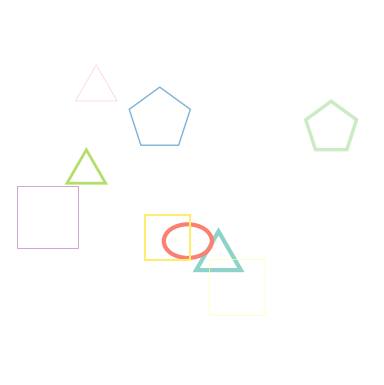[{"shape": "triangle", "thickness": 3, "radius": 0.34, "center": [0.568, 0.332]}, {"shape": "square", "thickness": 0.5, "radius": 0.36, "center": [0.615, 0.254]}, {"shape": "oval", "thickness": 3, "radius": 0.31, "center": [0.488, 0.374]}, {"shape": "pentagon", "thickness": 1, "radius": 0.42, "center": [0.415, 0.69]}, {"shape": "triangle", "thickness": 2, "radius": 0.29, "center": [0.224, 0.553]}, {"shape": "triangle", "thickness": 0.5, "radius": 0.31, "center": [0.25, 0.769]}, {"shape": "square", "thickness": 0.5, "radius": 0.4, "center": [0.123, 0.436]}, {"shape": "pentagon", "thickness": 2.5, "radius": 0.35, "center": [0.86, 0.667]}, {"shape": "square", "thickness": 1.5, "radius": 0.29, "center": [0.434, 0.383]}]